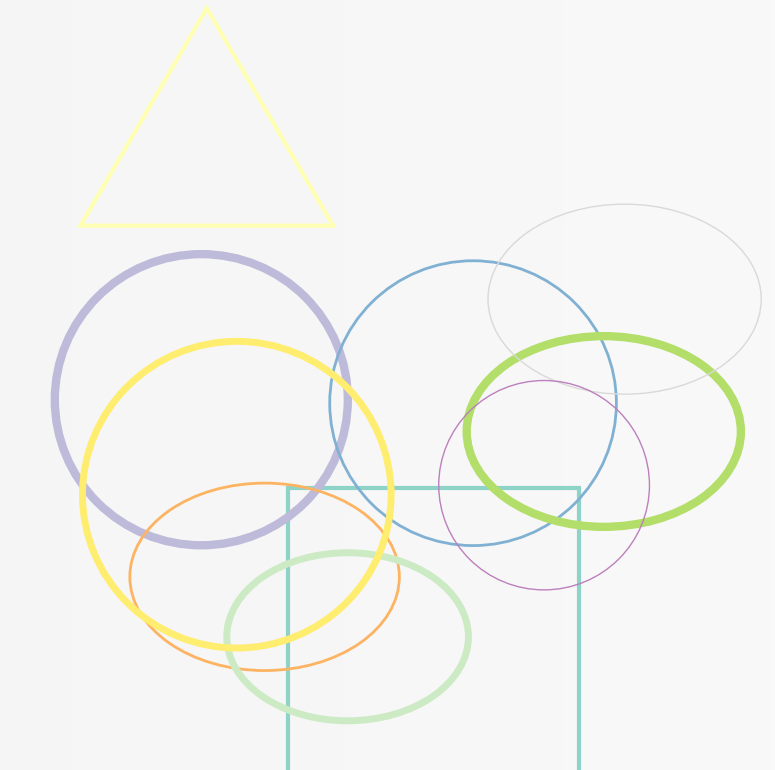[{"shape": "square", "thickness": 1.5, "radius": 0.94, "center": [0.559, 0.179]}, {"shape": "triangle", "thickness": 1.5, "radius": 0.94, "center": [0.267, 0.801]}, {"shape": "circle", "thickness": 3, "radius": 0.95, "center": [0.26, 0.481]}, {"shape": "circle", "thickness": 1, "radius": 0.92, "center": [0.61, 0.476]}, {"shape": "oval", "thickness": 1, "radius": 0.87, "center": [0.341, 0.251]}, {"shape": "oval", "thickness": 3, "radius": 0.88, "center": [0.779, 0.44]}, {"shape": "oval", "thickness": 0.5, "radius": 0.88, "center": [0.806, 0.611]}, {"shape": "circle", "thickness": 0.5, "radius": 0.68, "center": [0.702, 0.37]}, {"shape": "oval", "thickness": 2.5, "radius": 0.78, "center": [0.449, 0.173]}, {"shape": "circle", "thickness": 2.5, "radius": 1.0, "center": [0.306, 0.358]}]